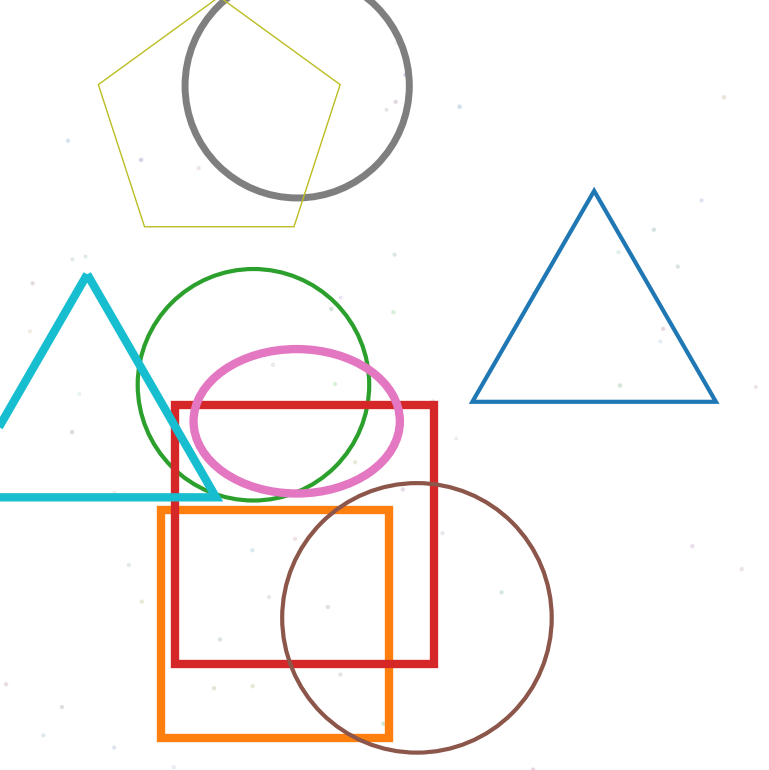[{"shape": "triangle", "thickness": 1.5, "radius": 0.91, "center": [0.772, 0.569]}, {"shape": "square", "thickness": 3, "radius": 0.74, "center": [0.357, 0.189]}, {"shape": "circle", "thickness": 1.5, "radius": 0.75, "center": [0.329, 0.5]}, {"shape": "square", "thickness": 3, "radius": 0.84, "center": [0.396, 0.306]}, {"shape": "circle", "thickness": 1.5, "radius": 0.88, "center": [0.541, 0.198]}, {"shape": "oval", "thickness": 3, "radius": 0.67, "center": [0.385, 0.453]}, {"shape": "circle", "thickness": 2.5, "radius": 0.73, "center": [0.386, 0.889]}, {"shape": "pentagon", "thickness": 0.5, "radius": 0.83, "center": [0.285, 0.839]}, {"shape": "triangle", "thickness": 3, "radius": 0.97, "center": [0.113, 0.451]}]